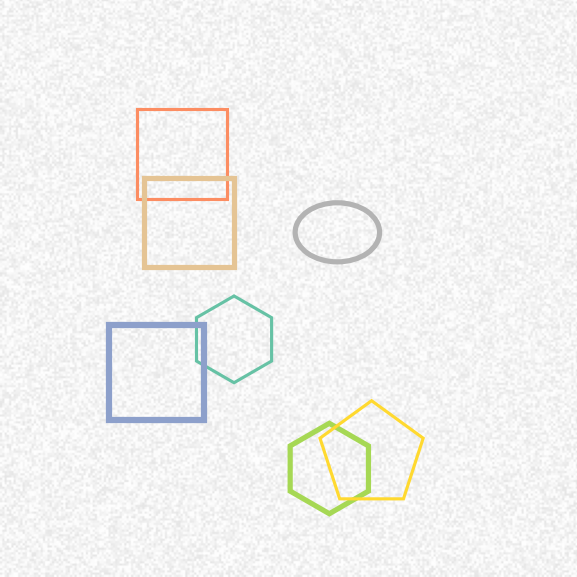[{"shape": "hexagon", "thickness": 1.5, "radius": 0.38, "center": [0.405, 0.412]}, {"shape": "square", "thickness": 1.5, "radius": 0.39, "center": [0.315, 0.733]}, {"shape": "square", "thickness": 3, "radius": 0.41, "center": [0.271, 0.354]}, {"shape": "hexagon", "thickness": 2.5, "radius": 0.39, "center": [0.57, 0.188]}, {"shape": "pentagon", "thickness": 1.5, "radius": 0.47, "center": [0.643, 0.211]}, {"shape": "square", "thickness": 2.5, "radius": 0.39, "center": [0.327, 0.614]}, {"shape": "oval", "thickness": 2.5, "radius": 0.37, "center": [0.584, 0.597]}]